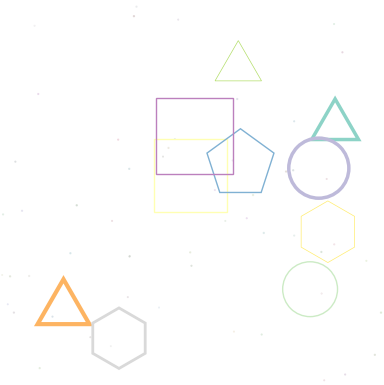[{"shape": "triangle", "thickness": 2.5, "radius": 0.35, "center": [0.87, 0.673]}, {"shape": "square", "thickness": 1, "radius": 0.48, "center": [0.495, 0.544]}, {"shape": "circle", "thickness": 2.5, "radius": 0.39, "center": [0.828, 0.563]}, {"shape": "pentagon", "thickness": 1, "radius": 0.46, "center": [0.625, 0.574]}, {"shape": "triangle", "thickness": 3, "radius": 0.39, "center": [0.165, 0.197]}, {"shape": "triangle", "thickness": 0.5, "radius": 0.35, "center": [0.619, 0.825]}, {"shape": "hexagon", "thickness": 2, "radius": 0.39, "center": [0.309, 0.122]}, {"shape": "square", "thickness": 1, "radius": 0.5, "center": [0.506, 0.647]}, {"shape": "circle", "thickness": 1, "radius": 0.36, "center": [0.805, 0.249]}, {"shape": "hexagon", "thickness": 0.5, "radius": 0.4, "center": [0.852, 0.398]}]